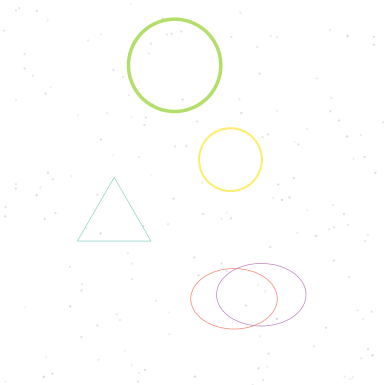[{"shape": "triangle", "thickness": 0.5, "radius": 0.55, "center": [0.297, 0.429]}, {"shape": "oval", "thickness": 0.5, "radius": 0.56, "center": [0.608, 0.224]}, {"shape": "circle", "thickness": 2.5, "radius": 0.6, "center": [0.454, 0.83]}, {"shape": "oval", "thickness": 0.5, "radius": 0.58, "center": [0.679, 0.235]}, {"shape": "circle", "thickness": 1.5, "radius": 0.41, "center": [0.599, 0.585]}]